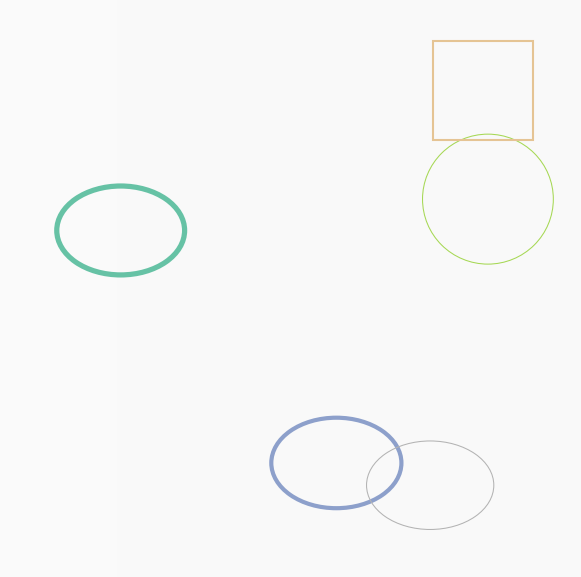[{"shape": "oval", "thickness": 2.5, "radius": 0.55, "center": [0.208, 0.6]}, {"shape": "oval", "thickness": 2, "radius": 0.56, "center": [0.579, 0.197]}, {"shape": "circle", "thickness": 0.5, "radius": 0.56, "center": [0.839, 0.654]}, {"shape": "square", "thickness": 1, "radius": 0.43, "center": [0.83, 0.843]}, {"shape": "oval", "thickness": 0.5, "radius": 0.55, "center": [0.74, 0.159]}]